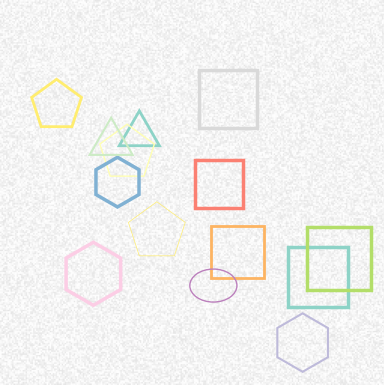[{"shape": "triangle", "thickness": 2, "radius": 0.3, "center": [0.362, 0.652]}, {"shape": "square", "thickness": 2.5, "radius": 0.39, "center": [0.825, 0.281]}, {"shape": "pentagon", "thickness": 1, "radius": 0.37, "center": [0.33, 0.603]}, {"shape": "hexagon", "thickness": 1.5, "radius": 0.38, "center": [0.786, 0.11]}, {"shape": "square", "thickness": 2.5, "radius": 0.31, "center": [0.568, 0.521]}, {"shape": "hexagon", "thickness": 2.5, "radius": 0.32, "center": [0.305, 0.527]}, {"shape": "square", "thickness": 2, "radius": 0.34, "center": [0.617, 0.346]}, {"shape": "square", "thickness": 2.5, "radius": 0.41, "center": [0.881, 0.328]}, {"shape": "hexagon", "thickness": 2.5, "radius": 0.41, "center": [0.243, 0.289]}, {"shape": "square", "thickness": 2.5, "radius": 0.38, "center": [0.592, 0.743]}, {"shape": "oval", "thickness": 1, "radius": 0.31, "center": [0.554, 0.258]}, {"shape": "triangle", "thickness": 1.5, "radius": 0.32, "center": [0.289, 0.63]}, {"shape": "pentagon", "thickness": 2, "radius": 0.34, "center": [0.147, 0.726]}, {"shape": "pentagon", "thickness": 0.5, "radius": 0.39, "center": [0.407, 0.398]}]